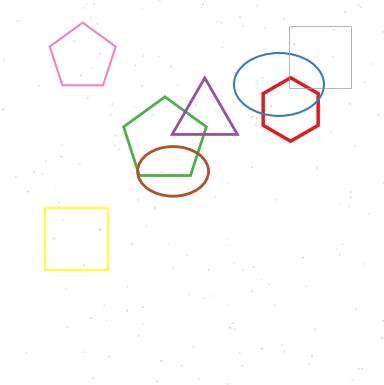[{"shape": "hexagon", "thickness": 2.5, "radius": 0.41, "center": [0.755, 0.716]}, {"shape": "oval", "thickness": 1.5, "radius": 0.58, "center": [0.725, 0.781]}, {"shape": "pentagon", "thickness": 2, "radius": 0.56, "center": [0.428, 0.636]}, {"shape": "triangle", "thickness": 2, "radius": 0.49, "center": [0.532, 0.7]}, {"shape": "square", "thickness": 1.5, "radius": 0.41, "center": [0.199, 0.379]}, {"shape": "oval", "thickness": 2, "radius": 0.46, "center": [0.45, 0.555]}, {"shape": "pentagon", "thickness": 1.5, "radius": 0.45, "center": [0.215, 0.851]}, {"shape": "square", "thickness": 0.5, "radius": 0.4, "center": [0.832, 0.853]}]